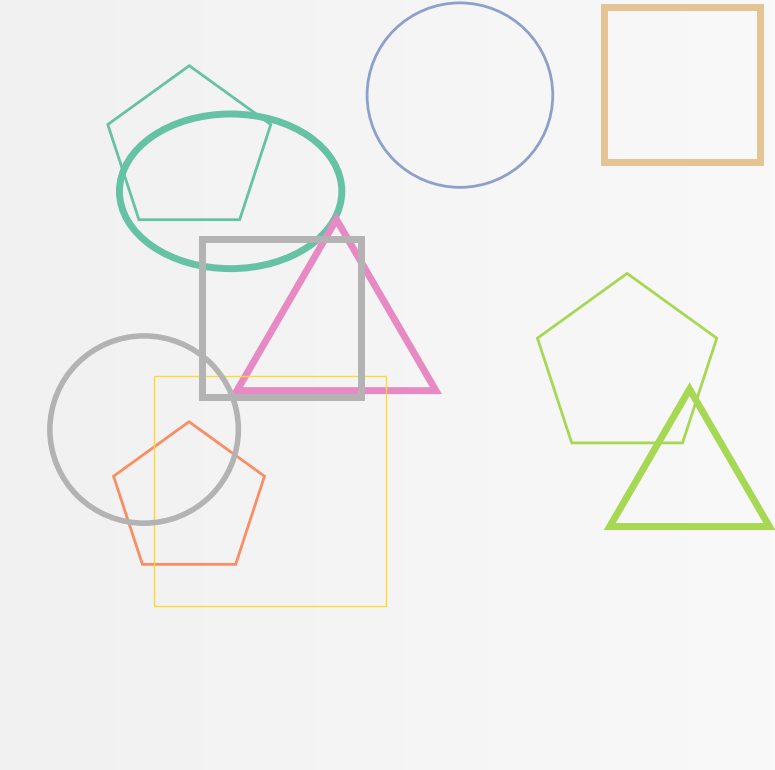[{"shape": "oval", "thickness": 2.5, "radius": 0.72, "center": [0.298, 0.752]}, {"shape": "pentagon", "thickness": 1, "radius": 0.55, "center": [0.244, 0.804]}, {"shape": "pentagon", "thickness": 1, "radius": 0.51, "center": [0.244, 0.35]}, {"shape": "circle", "thickness": 1, "radius": 0.6, "center": [0.593, 0.876]}, {"shape": "triangle", "thickness": 2.5, "radius": 0.74, "center": [0.434, 0.567]}, {"shape": "pentagon", "thickness": 1, "radius": 0.61, "center": [0.809, 0.523]}, {"shape": "triangle", "thickness": 2.5, "radius": 0.59, "center": [0.89, 0.376]}, {"shape": "square", "thickness": 0.5, "radius": 0.75, "center": [0.348, 0.362]}, {"shape": "square", "thickness": 2.5, "radius": 0.5, "center": [0.88, 0.891]}, {"shape": "circle", "thickness": 2, "radius": 0.61, "center": [0.186, 0.442]}, {"shape": "square", "thickness": 2.5, "radius": 0.51, "center": [0.363, 0.587]}]